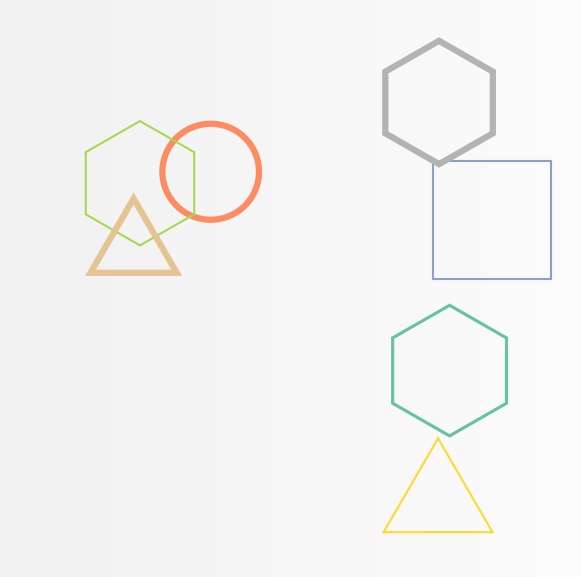[{"shape": "hexagon", "thickness": 1.5, "radius": 0.57, "center": [0.773, 0.357]}, {"shape": "circle", "thickness": 3, "radius": 0.42, "center": [0.362, 0.702]}, {"shape": "square", "thickness": 1, "radius": 0.51, "center": [0.847, 0.618]}, {"shape": "hexagon", "thickness": 1, "radius": 0.54, "center": [0.241, 0.682]}, {"shape": "triangle", "thickness": 1, "radius": 0.54, "center": [0.754, 0.132]}, {"shape": "triangle", "thickness": 3, "radius": 0.43, "center": [0.23, 0.57]}, {"shape": "hexagon", "thickness": 3, "radius": 0.53, "center": [0.755, 0.822]}]